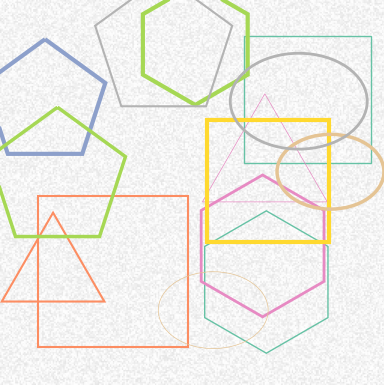[{"shape": "hexagon", "thickness": 1, "radius": 0.92, "center": [0.692, 0.267]}, {"shape": "square", "thickness": 1, "radius": 0.82, "center": [0.798, 0.741]}, {"shape": "square", "thickness": 1.5, "radius": 0.98, "center": [0.294, 0.295]}, {"shape": "triangle", "thickness": 1.5, "radius": 0.77, "center": [0.138, 0.294]}, {"shape": "pentagon", "thickness": 3, "radius": 0.82, "center": [0.117, 0.734]}, {"shape": "hexagon", "thickness": 2, "radius": 0.92, "center": [0.682, 0.361]}, {"shape": "triangle", "thickness": 0.5, "radius": 0.94, "center": [0.688, 0.569]}, {"shape": "hexagon", "thickness": 3, "radius": 0.79, "center": [0.507, 0.885]}, {"shape": "pentagon", "thickness": 2.5, "radius": 0.93, "center": [0.149, 0.536]}, {"shape": "square", "thickness": 3, "radius": 0.79, "center": [0.697, 0.53]}, {"shape": "oval", "thickness": 0.5, "radius": 0.71, "center": [0.554, 0.194]}, {"shape": "oval", "thickness": 2.5, "radius": 0.69, "center": [0.858, 0.554]}, {"shape": "oval", "thickness": 2, "radius": 0.89, "center": [0.776, 0.737]}, {"shape": "pentagon", "thickness": 1.5, "radius": 0.94, "center": [0.425, 0.875]}]